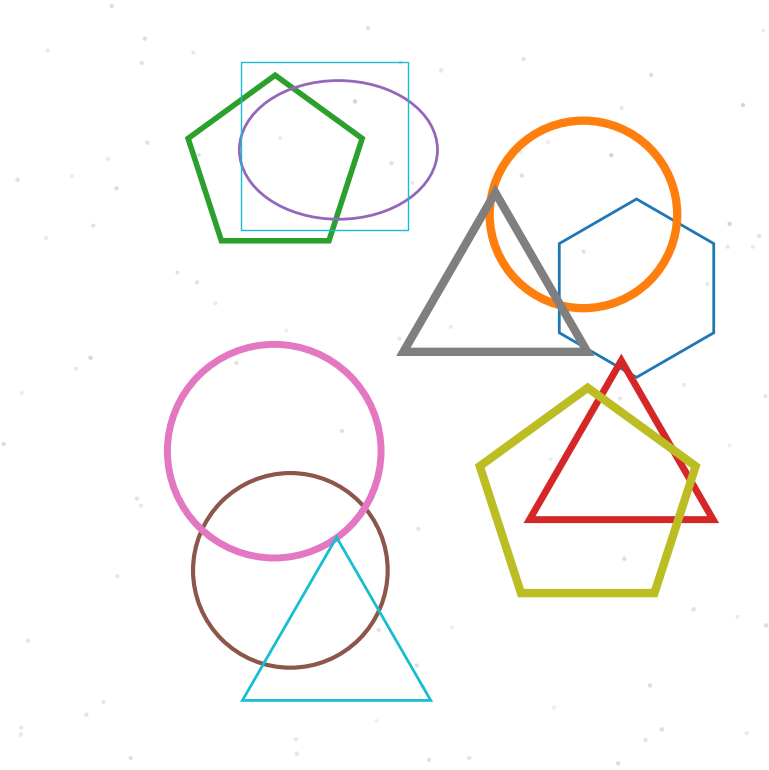[{"shape": "hexagon", "thickness": 1, "radius": 0.58, "center": [0.827, 0.626]}, {"shape": "circle", "thickness": 3, "radius": 0.61, "center": [0.758, 0.722]}, {"shape": "pentagon", "thickness": 2, "radius": 0.59, "center": [0.357, 0.783]}, {"shape": "triangle", "thickness": 2.5, "radius": 0.69, "center": [0.807, 0.394]}, {"shape": "oval", "thickness": 1, "radius": 0.64, "center": [0.439, 0.805]}, {"shape": "circle", "thickness": 1.5, "radius": 0.63, "center": [0.377, 0.259]}, {"shape": "circle", "thickness": 2.5, "radius": 0.69, "center": [0.356, 0.414]}, {"shape": "triangle", "thickness": 3, "radius": 0.69, "center": [0.643, 0.612]}, {"shape": "pentagon", "thickness": 3, "radius": 0.74, "center": [0.763, 0.349]}, {"shape": "triangle", "thickness": 1, "radius": 0.71, "center": [0.437, 0.161]}, {"shape": "square", "thickness": 0.5, "radius": 0.54, "center": [0.421, 0.81]}]